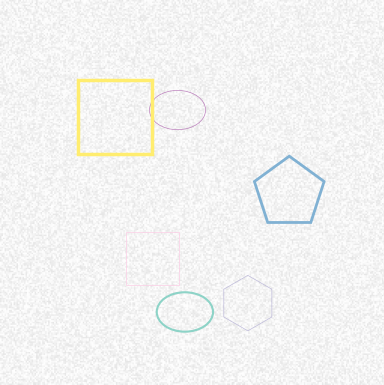[{"shape": "oval", "thickness": 1.5, "radius": 0.37, "center": [0.48, 0.19]}, {"shape": "hexagon", "thickness": 0.5, "radius": 0.36, "center": [0.644, 0.213]}, {"shape": "pentagon", "thickness": 2, "radius": 0.48, "center": [0.751, 0.499]}, {"shape": "square", "thickness": 0.5, "radius": 0.34, "center": [0.396, 0.327]}, {"shape": "oval", "thickness": 0.5, "radius": 0.36, "center": [0.461, 0.714]}, {"shape": "square", "thickness": 2.5, "radius": 0.48, "center": [0.299, 0.696]}]